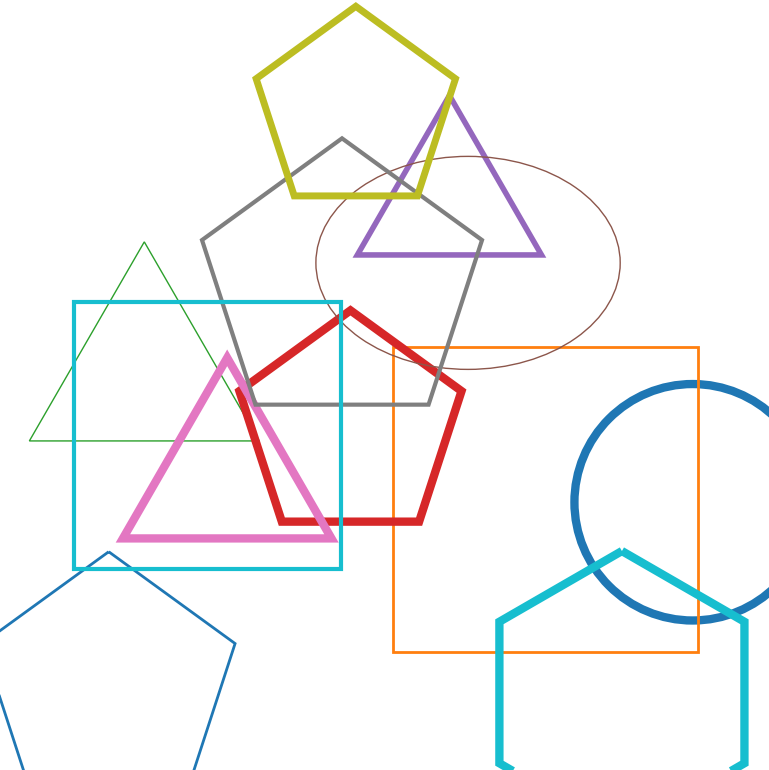[{"shape": "circle", "thickness": 3, "radius": 0.77, "center": [0.9, 0.348]}, {"shape": "pentagon", "thickness": 1, "radius": 0.86, "center": [0.141, 0.111]}, {"shape": "square", "thickness": 1, "radius": 0.99, "center": [0.709, 0.352]}, {"shape": "triangle", "thickness": 0.5, "radius": 0.86, "center": [0.187, 0.514]}, {"shape": "pentagon", "thickness": 3, "radius": 0.76, "center": [0.455, 0.445]}, {"shape": "triangle", "thickness": 2, "radius": 0.69, "center": [0.584, 0.738]}, {"shape": "oval", "thickness": 0.5, "radius": 0.99, "center": [0.608, 0.659]}, {"shape": "triangle", "thickness": 3, "radius": 0.78, "center": [0.295, 0.379]}, {"shape": "pentagon", "thickness": 1.5, "radius": 0.96, "center": [0.444, 0.629]}, {"shape": "pentagon", "thickness": 2.5, "radius": 0.68, "center": [0.462, 0.856]}, {"shape": "square", "thickness": 1.5, "radius": 0.87, "center": [0.27, 0.434]}, {"shape": "hexagon", "thickness": 3, "radius": 0.92, "center": [0.808, 0.101]}]